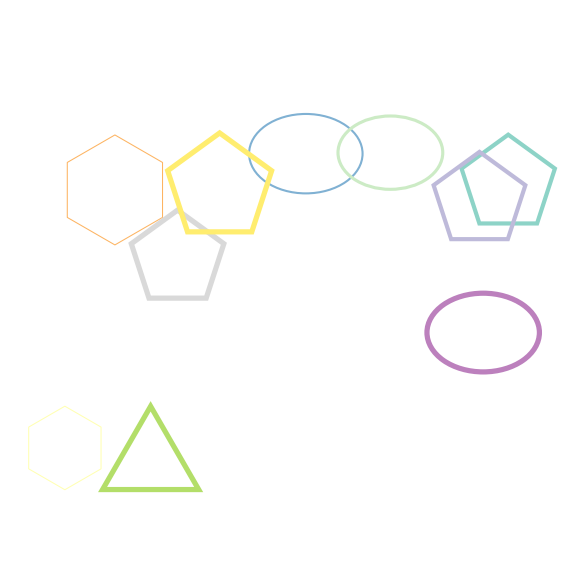[{"shape": "pentagon", "thickness": 2, "radius": 0.42, "center": [0.88, 0.681]}, {"shape": "hexagon", "thickness": 0.5, "radius": 0.36, "center": [0.112, 0.223]}, {"shape": "pentagon", "thickness": 2, "radius": 0.42, "center": [0.83, 0.653]}, {"shape": "oval", "thickness": 1, "radius": 0.49, "center": [0.53, 0.733]}, {"shape": "hexagon", "thickness": 0.5, "radius": 0.48, "center": [0.199, 0.67]}, {"shape": "triangle", "thickness": 2.5, "radius": 0.48, "center": [0.261, 0.199]}, {"shape": "pentagon", "thickness": 2.5, "radius": 0.42, "center": [0.308, 0.551]}, {"shape": "oval", "thickness": 2.5, "radius": 0.49, "center": [0.837, 0.423]}, {"shape": "oval", "thickness": 1.5, "radius": 0.45, "center": [0.676, 0.735]}, {"shape": "pentagon", "thickness": 2.5, "radius": 0.47, "center": [0.38, 0.674]}]